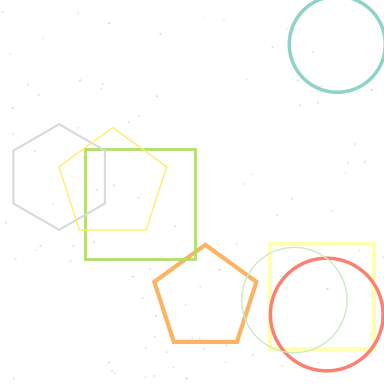[{"shape": "circle", "thickness": 2.5, "radius": 0.62, "center": [0.876, 0.885]}, {"shape": "square", "thickness": 3, "radius": 0.68, "center": [0.836, 0.23]}, {"shape": "circle", "thickness": 2.5, "radius": 0.73, "center": [0.849, 0.183]}, {"shape": "pentagon", "thickness": 3, "radius": 0.7, "center": [0.533, 0.225]}, {"shape": "square", "thickness": 2, "radius": 0.72, "center": [0.364, 0.471]}, {"shape": "hexagon", "thickness": 1.5, "radius": 0.69, "center": [0.154, 0.54]}, {"shape": "circle", "thickness": 1, "radius": 0.68, "center": [0.765, 0.221]}, {"shape": "pentagon", "thickness": 1, "radius": 0.74, "center": [0.293, 0.521]}]